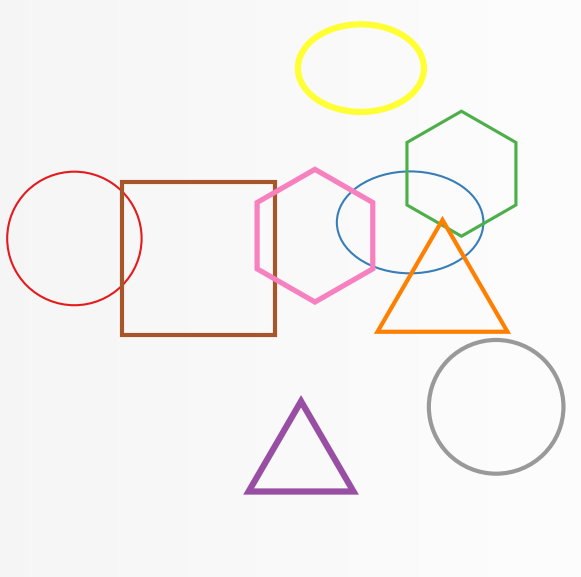[{"shape": "circle", "thickness": 1, "radius": 0.58, "center": [0.128, 0.586]}, {"shape": "oval", "thickness": 1, "radius": 0.63, "center": [0.706, 0.614]}, {"shape": "hexagon", "thickness": 1.5, "radius": 0.54, "center": [0.794, 0.698]}, {"shape": "triangle", "thickness": 3, "radius": 0.52, "center": [0.518, 0.2]}, {"shape": "triangle", "thickness": 2, "radius": 0.65, "center": [0.761, 0.489]}, {"shape": "oval", "thickness": 3, "radius": 0.54, "center": [0.621, 0.881]}, {"shape": "square", "thickness": 2, "radius": 0.66, "center": [0.342, 0.551]}, {"shape": "hexagon", "thickness": 2.5, "radius": 0.57, "center": [0.542, 0.591]}, {"shape": "circle", "thickness": 2, "radius": 0.58, "center": [0.854, 0.295]}]